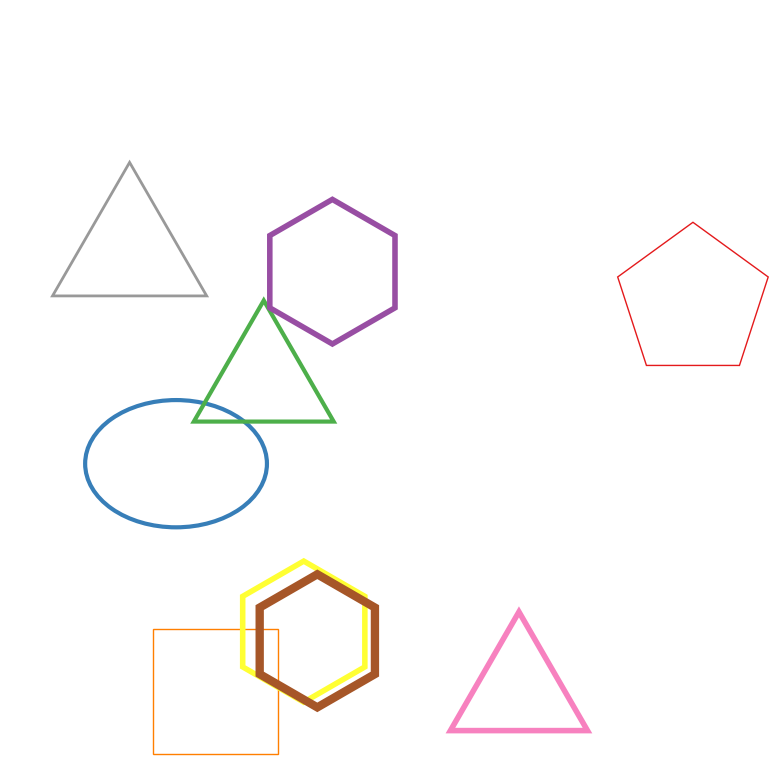[{"shape": "pentagon", "thickness": 0.5, "radius": 0.51, "center": [0.9, 0.609]}, {"shape": "oval", "thickness": 1.5, "radius": 0.59, "center": [0.229, 0.398]}, {"shape": "triangle", "thickness": 1.5, "radius": 0.52, "center": [0.343, 0.505]}, {"shape": "hexagon", "thickness": 2, "radius": 0.47, "center": [0.432, 0.647]}, {"shape": "square", "thickness": 0.5, "radius": 0.41, "center": [0.28, 0.102]}, {"shape": "hexagon", "thickness": 2, "radius": 0.46, "center": [0.395, 0.18]}, {"shape": "hexagon", "thickness": 3, "radius": 0.43, "center": [0.412, 0.168]}, {"shape": "triangle", "thickness": 2, "radius": 0.51, "center": [0.674, 0.103]}, {"shape": "triangle", "thickness": 1, "radius": 0.58, "center": [0.168, 0.673]}]